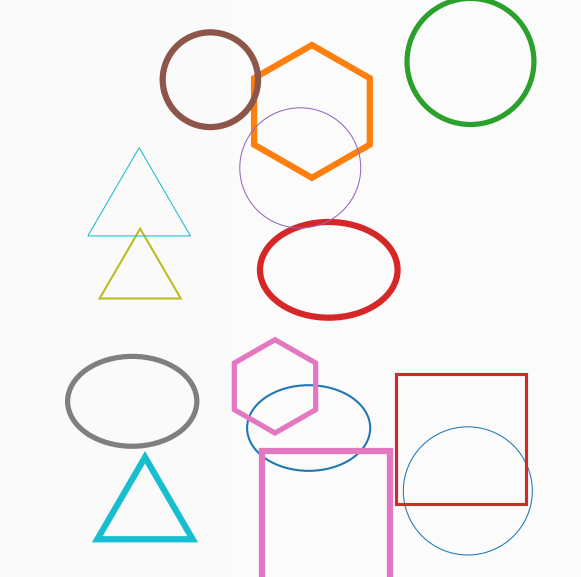[{"shape": "circle", "thickness": 0.5, "radius": 0.55, "center": [0.805, 0.149]}, {"shape": "oval", "thickness": 1, "radius": 0.53, "center": [0.531, 0.258]}, {"shape": "hexagon", "thickness": 3, "radius": 0.57, "center": [0.537, 0.806]}, {"shape": "circle", "thickness": 2.5, "radius": 0.55, "center": [0.809, 0.893]}, {"shape": "square", "thickness": 1.5, "radius": 0.56, "center": [0.792, 0.239]}, {"shape": "oval", "thickness": 3, "radius": 0.59, "center": [0.566, 0.532]}, {"shape": "circle", "thickness": 0.5, "radius": 0.52, "center": [0.517, 0.708]}, {"shape": "circle", "thickness": 3, "radius": 0.41, "center": [0.362, 0.861]}, {"shape": "square", "thickness": 3, "radius": 0.55, "center": [0.561, 0.108]}, {"shape": "hexagon", "thickness": 2.5, "radius": 0.4, "center": [0.473, 0.33]}, {"shape": "oval", "thickness": 2.5, "radius": 0.56, "center": [0.227, 0.304]}, {"shape": "triangle", "thickness": 1, "radius": 0.4, "center": [0.241, 0.523]}, {"shape": "triangle", "thickness": 3, "radius": 0.47, "center": [0.249, 0.113]}, {"shape": "triangle", "thickness": 0.5, "radius": 0.51, "center": [0.239, 0.642]}]